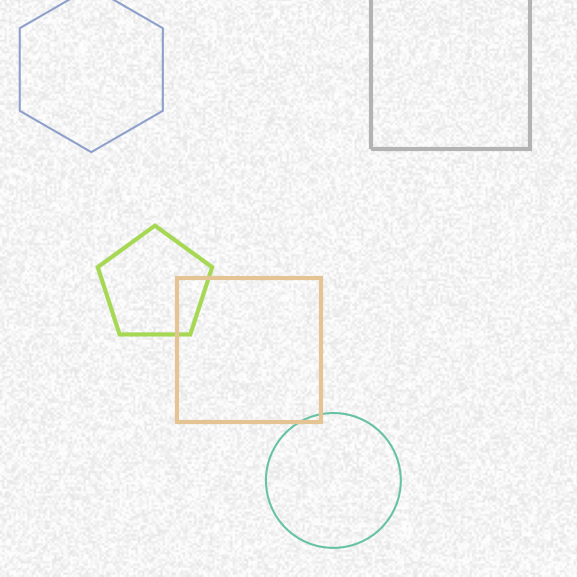[{"shape": "circle", "thickness": 1, "radius": 0.58, "center": [0.577, 0.167]}, {"shape": "hexagon", "thickness": 1, "radius": 0.72, "center": [0.158, 0.879]}, {"shape": "pentagon", "thickness": 2, "radius": 0.52, "center": [0.268, 0.504]}, {"shape": "square", "thickness": 2, "radius": 0.62, "center": [0.431, 0.393]}, {"shape": "square", "thickness": 2, "radius": 0.69, "center": [0.78, 0.878]}]